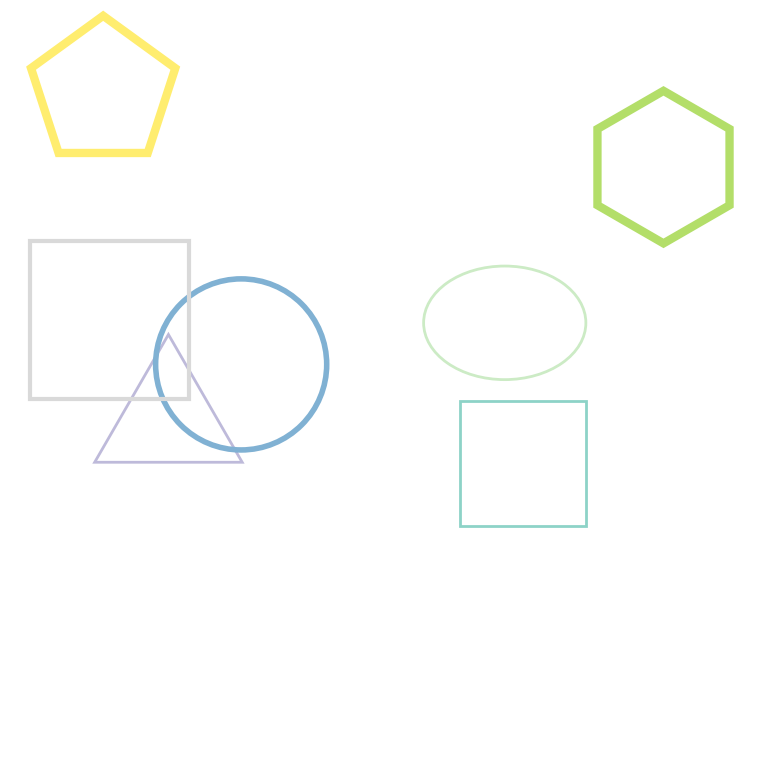[{"shape": "square", "thickness": 1, "radius": 0.41, "center": [0.679, 0.398]}, {"shape": "triangle", "thickness": 1, "radius": 0.55, "center": [0.219, 0.455]}, {"shape": "circle", "thickness": 2, "radius": 0.56, "center": [0.313, 0.527]}, {"shape": "hexagon", "thickness": 3, "radius": 0.5, "center": [0.862, 0.783]}, {"shape": "square", "thickness": 1.5, "radius": 0.52, "center": [0.142, 0.584]}, {"shape": "oval", "thickness": 1, "radius": 0.53, "center": [0.656, 0.581]}, {"shape": "pentagon", "thickness": 3, "radius": 0.49, "center": [0.134, 0.881]}]